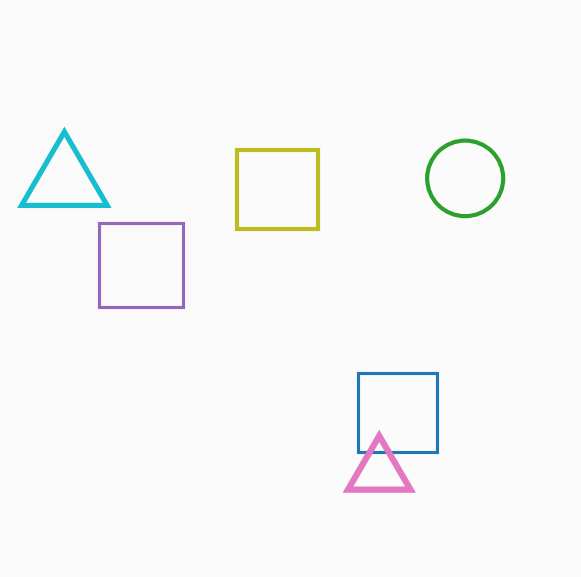[{"shape": "square", "thickness": 1.5, "radius": 0.34, "center": [0.683, 0.285]}, {"shape": "circle", "thickness": 2, "radius": 0.33, "center": [0.8, 0.69]}, {"shape": "square", "thickness": 1.5, "radius": 0.36, "center": [0.242, 0.54]}, {"shape": "triangle", "thickness": 3, "radius": 0.31, "center": [0.652, 0.182]}, {"shape": "square", "thickness": 2, "radius": 0.34, "center": [0.477, 0.671]}, {"shape": "triangle", "thickness": 2.5, "radius": 0.43, "center": [0.111, 0.686]}]